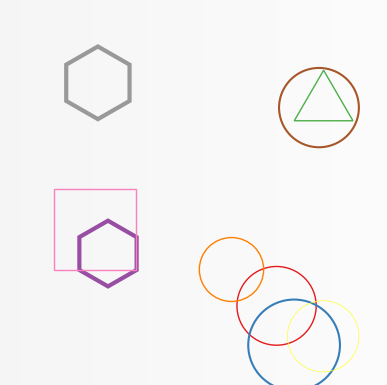[{"shape": "circle", "thickness": 1, "radius": 0.51, "center": [0.714, 0.206]}, {"shape": "circle", "thickness": 1.5, "radius": 0.59, "center": [0.759, 0.104]}, {"shape": "triangle", "thickness": 1, "radius": 0.44, "center": [0.835, 0.73]}, {"shape": "hexagon", "thickness": 3, "radius": 0.43, "center": [0.279, 0.341]}, {"shape": "circle", "thickness": 1, "radius": 0.42, "center": [0.597, 0.3]}, {"shape": "circle", "thickness": 0.5, "radius": 0.46, "center": [0.834, 0.126]}, {"shape": "circle", "thickness": 1.5, "radius": 0.51, "center": [0.823, 0.721]}, {"shape": "square", "thickness": 1, "radius": 0.53, "center": [0.246, 0.405]}, {"shape": "hexagon", "thickness": 3, "radius": 0.47, "center": [0.253, 0.785]}]